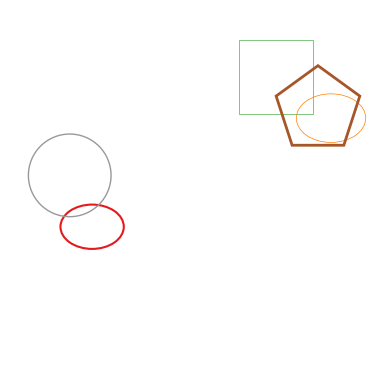[{"shape": "oval", "thickness": 1.5, "radius": 0.41, "center": [0.239, 0.411]}, {"shape": "square", "thickness": 0.5, "radius": 0.48, "center": [0.717, 0.8]}, {"shape": "oval", "thickness": 0.5, "radius": 0.45, "center": [0.86, 0.693]}, {"shape": "pentagon", "thickness": 2, "radius": 0.57, "center": [0.826, 0.715]}, {"shape": "circle", "thickness": 1, "radius": 0.54, "center": [0.181, 0.545]}]